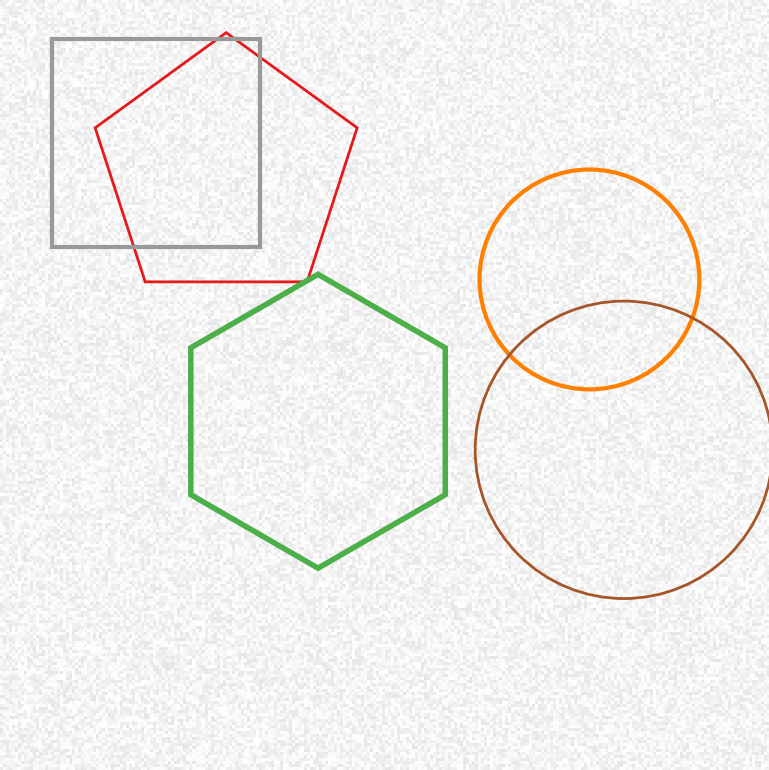[{"shape": "pentagon", "thickness": 1, "radius": 0.89, "center": [0.294, 0.779]}, {"shape": "hexagon", "thickness": 2, "radius": 0.95, "center": [0.413, 0.453]}, {"shape": "circle", "thickness": 1.5, "radius": 0.71, "center": [0.766, 0.637]}, {"shape": "circle", "thickness": 1, "radius": 0.97, "center": [0.81, 0.416]}, {"shape": "square", "thickness": 1.5, "radius": 0.67, "center": [0.203, 0.814]}]